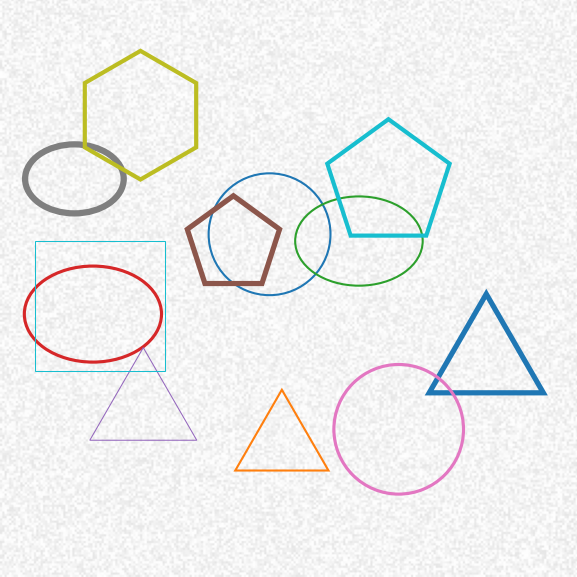[{"shape": "circle", "thickness": 1, "radius": 0.53, "center": [0.467, 0.594]}, {"shape": "triangle", "thickness": 2.5, "radius": 0.57, "center": [0.842, 0.376]}, {"shape": "triangle", "thickness": 1, "radius": 0.47, "center": [0.488, 0.231]}, {"shape": "oval", "thickness": 1, "radius": 0.55, "center": [0.622, 0.582]}, {"shape": "oval", "thickness": 1.5, "radius": 0.59, "center": [0.161, 0.455]}, {"shape": "triangle", "thickness": 0.5, "radius": 0.53, "center": [0.248, 0.29]}, {"shape": "pentagon", "thickness": 2.5, "radius": 0.42, "center": [0.404, 0.576]}, {"shape": "circle", "thickness": 1.5, "radius": 0.56, "center": [0.69, 0.256]}, {"shape": "oval", "thickness": 3, "radius": 0.43, "center": [0.129, 0.689]}, {"shape": "hexagon", "thickness": 2, "radius": 0.56, "center": [0.243, 0.8]}, {"shape": "square", "thickness": 0.5, "radius": 0.56, "center": [0.173, 0.469]}, {"shape": "pentagon", "thickness": 2, "radius": 0.56, "center": [0.673, 0.681]}]